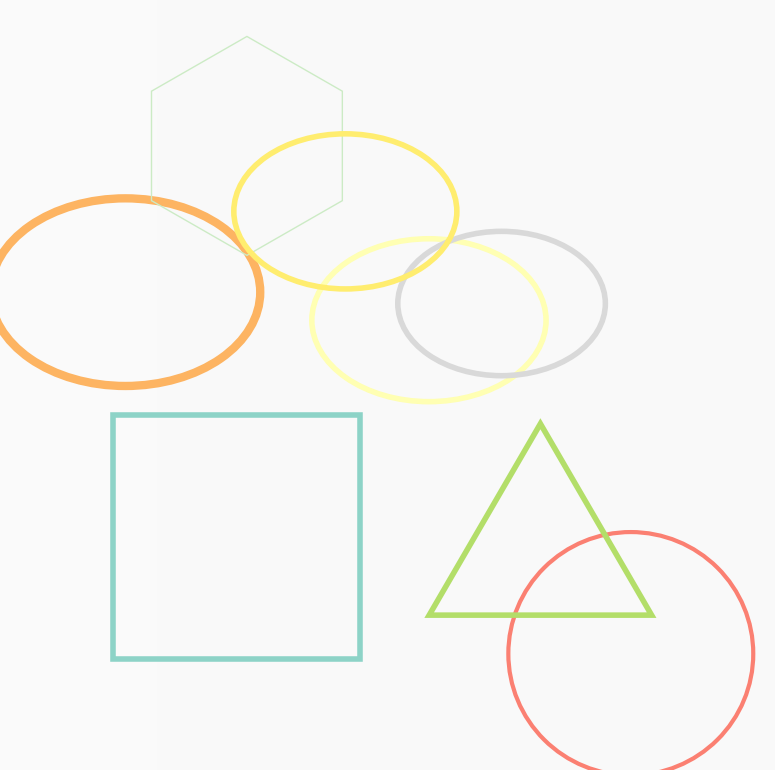[{"shape": "square", "thickness": 2, "radius": 0.79, "center": [0.305, 0.303]}, {"shape": "oval", "thickness": 2, "radius": 0.76, "center": [0.553, 0.584]}, {"shape": "circle", "thickness": 1.5, "radius": 0.79, "center": [0.814, 0.151]}, {"shape": "oval", "thickness": 3, "radius": 0.87, "center": [0.162, 0.621]}, {"shape": "triangle", "thickness": 2, "radius": 0.83, "center": [0.697, 0.284]}, {"shape": "oval", "thickness": 2, "radius": 0.67, "center": [0.647, 0.606]}, {"shape": "hexagon", "thickness": 0.5, "radius": 0.71, "center": [0.319, 0.81]}, {"shape": "oval", "thickness": 2, "radius": 0.72, "center": [0.446, 0.725]}]